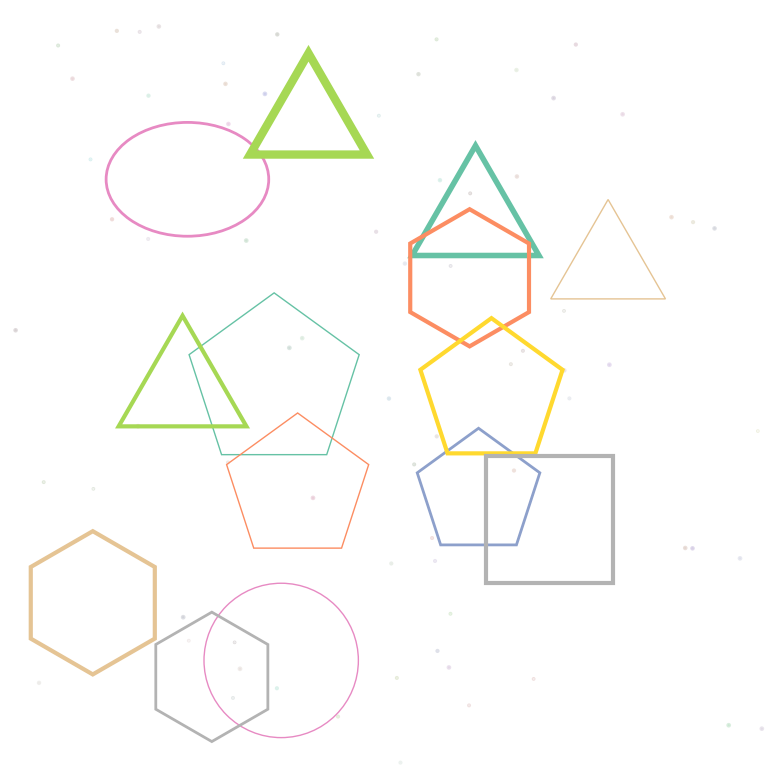[{"shape": "triangle", "thickness": 2, "radius": 0.48, "center": [0.618, 0.716]}, {"shape": "pentagon", "thickness": 0.5, "radius": 0.58, "center": [0.356, 0.503]}, {"shape": "pentagon", "thickness": 0.5, "radius": 0.49, "center": [0.387, 0.367]}, {"shape": "hexagon", "thickness": 1.5, "radius": 0.45, "center": [0.61, 0.639]}, {"shape": "pentagon", "thickness": 1, "radius": 0.42, "center": [0.621, 0.36]}, {"shape": "oval", "thickness": 1, "radius": 0.53, "center": [0.243, 0.767]}, {"shape": "circle", "thickness": 0.5, "radius": 0.5, "center": [0.365, 0.142]}, {"shape": "triangle", "thickness": 3, "radius": 0.44, "center": [0.401, 0.843]}, {"shape": "triangle", "thickness": 1.5, "radius": 0.48, "center": [0.237, 0.494]}, {"shape": "pentagon", "thickness": 1.5, "radius": 0.49, "center": [0.638, 0.49]}, {"shape": "triangle", "thickness": 0.5, "radius": 0.43, "center": [0.79, 0.655]}, {"shape": "hexagon", "thickness": 1.5, "radius": 0.47, "center": [0.121, 0.217]}, {"shape": "square", "thickness": 1.5, "radius": 0.41, "center": [0.714, 0.325]}, {"shape": "hexagon", "thickness": 1, "radius": 0.42, "center": [0.275, 0.121]}]